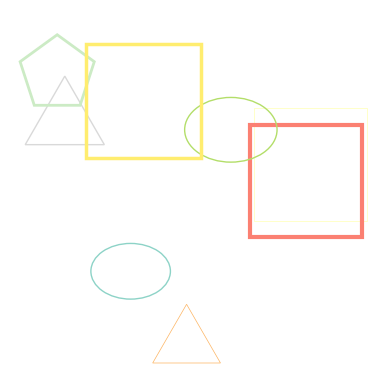[{"shape": "oval", "thickness": 1, "radius": 0.52, "center": [0.339, 0.295]}, {"shape": "square", "thickness": 0.5, "radius": 0.73, "center": [0.807, 0.572]}, {"shape": "square", "thickness": 3, "radius": 0.73, "center": [0.796, 0.531]}, {"shape": "triangle", "thickness": 0.5, "radius": 0.51, "center": [0.485, 0.108]}, {"shape": "oval", "thickness": 1, "radius": 0.6, "center": [0.6, 0.663]}, {"shape": "triangle", "thickness": 1, "radius": 0.59, "center": [0.168, 0.684]}, {"shape": "pentagon", "thickness": 2, "radius": 0.51, "center": [0.149, 0.808]}, {"shape": "square", "thickness": 2.5, "radius": 0.74, "center": [0.372, 0.738]}]